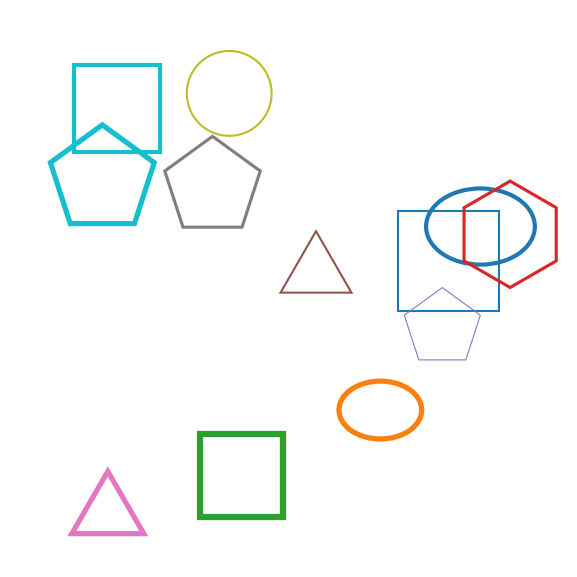[{"shape": "oval", "thickness": 2, "radius": 0.47, "center": [0.832, 0.607]}, {"shape": "square", "thickness": 1, "radius": 0.43, "center": [0.777, 0.547]}, {"shape": "oval", "thickness": 2.5, "radius": 0.36, "center": [0.659, 0.289]}, {"shape": "square", "thickness": 3, "radius": 0.36, "center": [0.418, 0.176]}, {"shape": "hexagon", "thickness": 1.5, "radius": 0.46, "center": [0.883, 0.593]}, {"shape": "pentagon", "thickness": 0.5, "radius": 0.35, "center": [0.766, 0.432]}, {"shape": "triangle", "thickness": 1, "radius": 0.35, "center": [0.547, 0.528]}, {"shape": "triangle", "thickness": 2.5, "radius": 0.36, "center": [0.187, 0.111]}, {"shape": "pentagon", "thickness": 1.5, "radius": 0.43, "center": [0.368, 0.676]}, {"shape": "circle", "thickness": 1, "radius": 0.37, "center": [0.397, 0.837]}, {"shape": "pentagon", "thickness": 2.5, "radius": 0.47, "center": [0.177, 0.688]}, {"shape": "square", "thickness": 2, "radius": 0.37, "center": [0.202, 0.811]}]